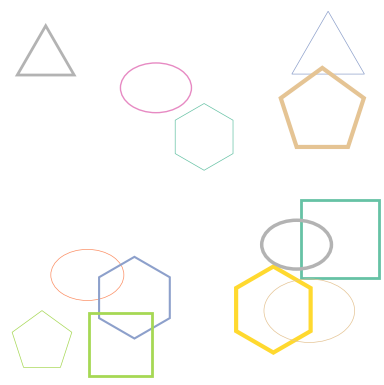[{"shape": "square", "thickness": 2, "radius": 0.51, "center": [0.883, 0.379]}, {"shape": "hexagon", "thickness": 0.5, "radius": 0.43, "center": [0.53, 0.644]}, {"shape": "oval", "thickness": 0.5, "radius": 0.47, "center": [0.227, 0.286]}, {"shape": "triangle", "thickness": 0.5, "radius": 0.54, "center": [0.852, 0.862]}, {"shape": "hexagon", "thickness": 1.5, "radius": 0.53, "center": [0.349, 0.227]}, {"shape": "oval", "thickness": 1, "radius": 0.46, "center": [0.405, 0.772]}, {"shape": "square", "thickness": 2, "radius": 0.41, "center": [0.313, 0.105]}, {"shape": "pentagon", "thickness": 0.5, "radius": 0.41, "center": [0.109, 0.112]}, {"shape": "hexagon", "thickness": 3, "radius": 0.56, "center": [0.71, 0.196]}, {"shape": "pentagon", "thickness": 3, "radius": 0.57, "center": [0.837, 0.71]}, {"shape": "oval", "thickness": 0.5, "radius": 0.59, "center": [0.803, 0.193]}, {"shape": "triangle", "thickness": 2, "radius": 0.43, "center": [0.119, 0.848]}, {"shape": "oval", "thickness": 2.5, "radius": 0.45, "center": [0.77, 0.365]}]